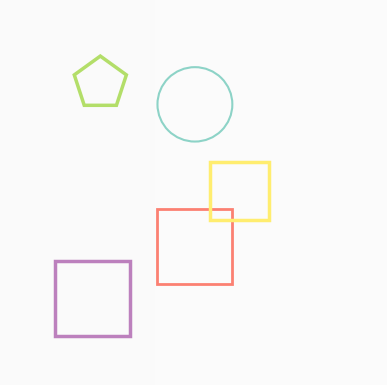[{"shape": "circle", "thickness": 1.5, "radius": 0.48, "center": [0.503, 0.729]}, {"shape": "square", "thickness": 2, "radius": 0.49, "center": [0.502, 0.359]}, {"shape": "pentagon", "thickness": 2.5, "radius": 0.35, "center": [0.259, 0.784]}, {"shape": "square", "thickness": 2.5, "radius": 0.48, "center": [0.24, 0.225]}, {"shape": "square", "thickness": 2.5, "radius": 0.38, "center": [0.618, 0.504]}]